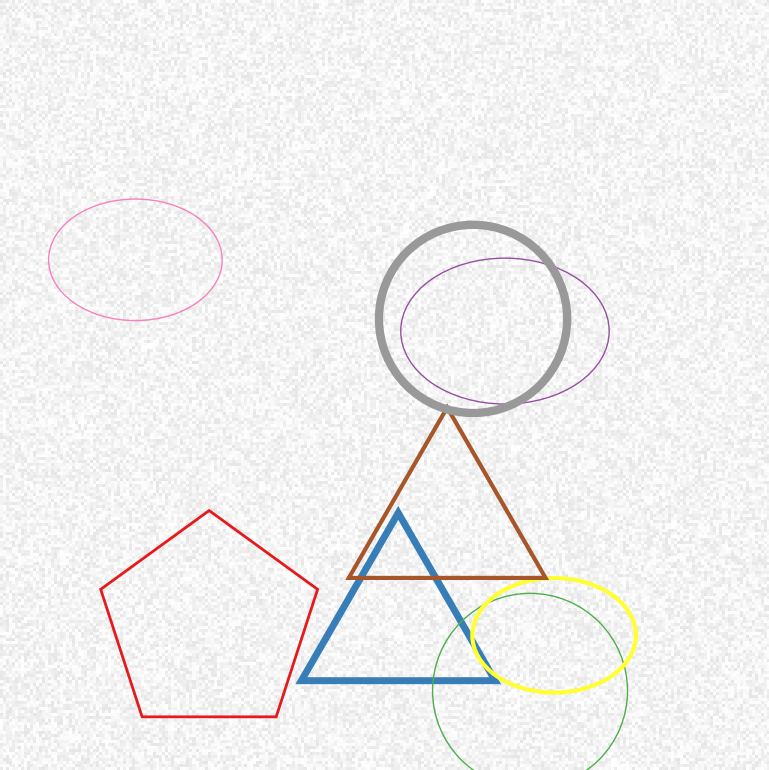[{"shape": "pentagon", "thickness": 1, "radius": 0.74, "center": [0.272, 0.189]}, {"shape": "triangle", "thickness": 2.5, "radius": 0.73, "center": [0.517, 0.189]}, {"shape": "circle", "thickness": 0.5, "radius": 0.63, "center": [0.688, 0.103]}, {"shape": "oval", "thickness": 0.5, "radius": 0.68, "center": [0.656, 0.57]}, {"shape": "oval", "thickness": 1.5, "radius": 0.53, "center": [0.72, 0.175]}, {"shape": "triangle", "thickness": 1.5, "radius": 0.74, "center": [0.581, 0.323]}, {"shape": "oval", "thickness": 0.5, "radius": 0.56, "center": [0.176, 0.663]}, {"shape": "circle", "thickness": 3, "radius": 0.61, "center": [0.614, 0.586]}]